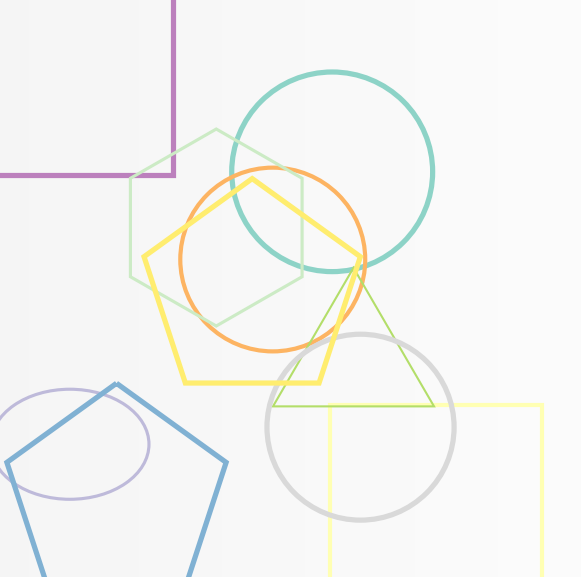[{"shape": "circle", "thickness": 2.5, "radius": 0.86, "center": [0.571, 0.702]}, {"shape": "square", "thickness": 2, "radius": 0.91, "center": [0.75, 0.115]}, {"shape": "oval", "thickness": 1.5, "radius": 0.68, "center": [0.12, 0.23]}, {"shape": "pentagon", "thickness": 2.5, "radius": 0.99, "center": [0.2, 0.137]}, {"shape": "circle", "thickness": 2, "radius": 0.8, "center": [0.469, 0.55]}, {"shape": "triangle", "thickness": 1, "radius": 0.8, "center": [0.608, 0.375]}, {"shape": "circle", "thickness": 2.5, "radius": 0.8, "center": [0.62, 0.259]}, {"shape": "square", "thickness": 2.5, "radius": 0.84, "center": [0.128, 0.865]}, {"shape": "hexagon", "thickness": 1.5, "radius": 0.85, "center": [0.372, 0.605]}, {"shape": "pentagon", "thickness": 2.5, "radius": 0.98, "center": [0.434, 0.494]}]